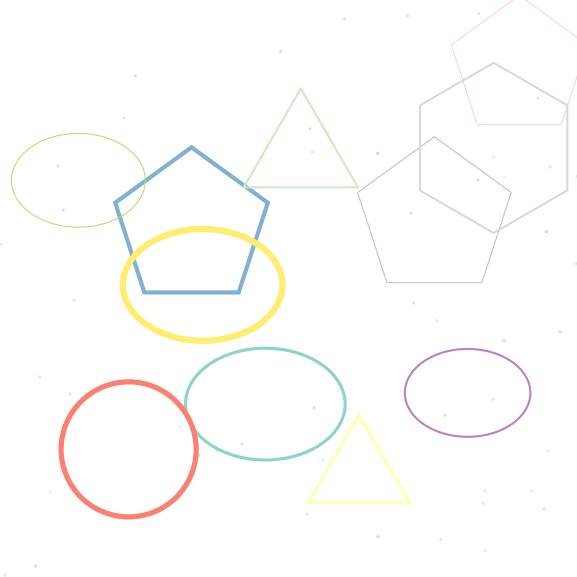[{"shape": "oval", "thickness": 1.5, "radius": 0.69, "center": [0.459, 0.299]}, {"shape": "triangle", "thickness": 1.5, "radius": 0.5, "center": [0.621, 0.18]}, {"shape": "pentagon", "thickness": 0.5, "radius": 0.7, "center": [0.752, 0.623]}, {"shape": "circle", "thickness": 2.5, "radius": 0.58, "center": [0.223, 0.221]}, {"shape": "pentagon", "thickness": 2, "radius": 0.69, "center": [0.332, 0.605]}, {"shape": "oval", "thickness": 0.5, "radius": 0.58, "center": [0.136, 0.687]}, {"shape": "pentagon", "thickness": 0.5, "radius": 0.62, "center": [0.899, 0.883]}, {"shape": "hexagon", "thickness": 1, "radius": 0.74, "center": [0.855, 0.743]}, {"shape": "oval", "thickness": 1, "radius": 0.54, "center": [0.81, 0.319]}, {"shape": "triangle", "thickness": 1, "radius": 0.57, "center": [0.521, 0.732]}, {"shape": "oval", "thickness": 3, "radius": 0.69, "center": [0.351, 0.506]}]